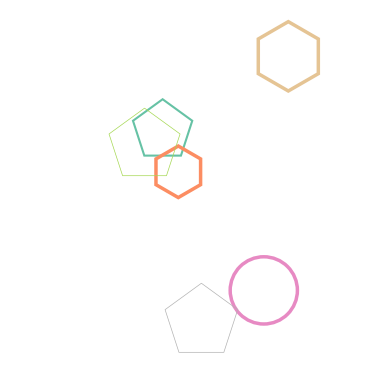[{"shape": "pentagon", "thickness": 1.5, "radius": 0.4, "center": [0.422, 0.661]}, {"shape": "hexagon", "thickness": 2.5, "radius": 0.33, "center": [0.463, 0.554]}, {"shape": "circle", "thickness": 2.5, "radius": 0.44, "center": [0.685, 0.246]}, {"shape": "pentagon", "thickness": 0.5, "radius": 0.48, "center": [0.375, 0.622]}, {"shape": "hexagon", "thickness": 2.5, "radius": 0.45, "center": [0.749, 0.854]}, {"shape": "pentagon", "thickness": 0.5, "radius": 0.5, "center": [0.523, 0.165]}]